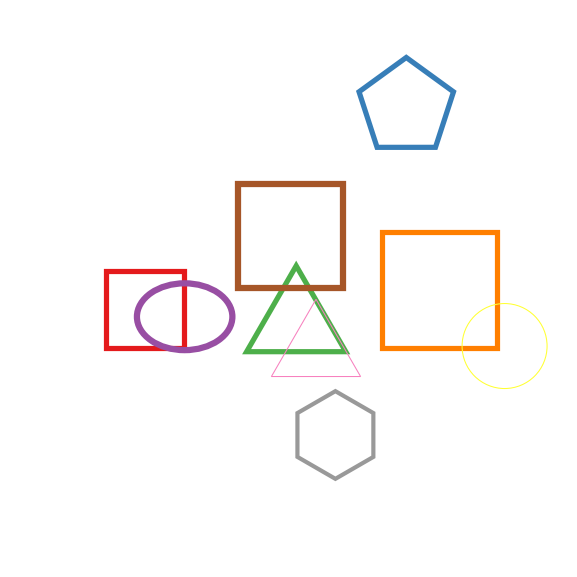[{"shape": "square", "thickness": 2.5, "radius": 0.34, "center": [0.251, 0.463]}, {"shape": "pentagon", "thickness": 2.5, "radius": 0.43, "center": [0.703, 0.814]}, {"shape": "triangle", "thickness": 2.5, "radius": 0.5, "center": [0.513, 0.44]}, {"shape": "oval", "thickness": 3, "radius": 0.41, "center": [0.32, 0.451]}, {"shape": "square", "thickness": 2.5, "radius": 0.5, "center": [0.761, 0.497]}, {"shape": "circle", "thickness": 0.5, "radius": 0.37, "center": [0.874, 0.4]}, {"shape": "square", "thickness": 3, "radius": 0.45, "center": [0.503, 0.59]}, {"shape": "triangle", "thickness": 0.5, "radius": 0.45, "center": [0.547, 0.392]}, {"shape": "hexagon", "thickness": 2, "radius": 0.38, "center": [0.581, 0.246]}]